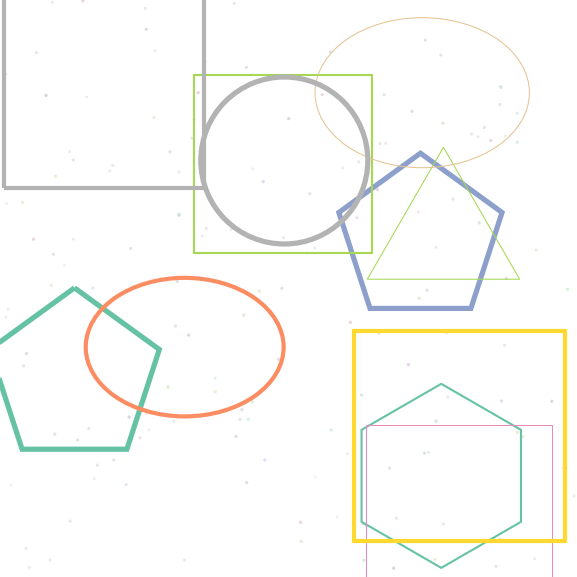[{"shape": "pentagon", "thickness": 2.5, "radius": 0.77, "center": [0.129, 0.346]}, {"shape": "hexagon", "thickness": 1, "radius": 0.8, "center": [0.764, 0.175]}, {"shape": "oval", "thickness": 2, "radius": 0.86, "center": [0.32, 0.398]}, {"shape": "pentagon", "thickness": 2.5, "radius": 0.74, "center": [0.728, 0.585]}, {"shape": "square", "thickness": 0.5, "radius": 0.81, "center": [0.795, 0.101]}, {"shape": "square", "thickness": 1, "radius": 0.77, "center": [0.49, 0.715]}, {"shape": "triangle", "thickness": 0.5, "radius": 0.76, "center": [0.768, 0.592]}, {"shape": "square", "thickness": 2, "radius": 0.91, "center": [0.796, 0.244]}, {"shape": "oval", "thickness": 0.5, "radius": 0.93, "center": [0.731, 0.839]}, {"shape": "square", "thickness": 2, "radius": 0.86, "center": [0.18, 0.846]}, {"shape": "circle", "thickness": 2.5, "radius": 0.72, "center": [0.492, 0.721]}]